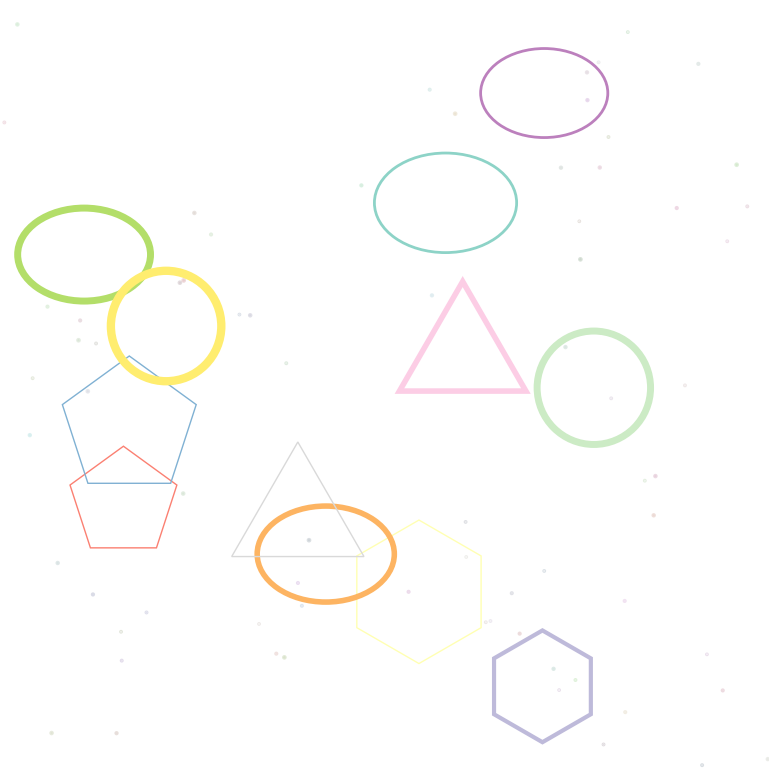[{"shape": "oval", "thickness": 1, "radius": 0.46, "center": [0.579, 0.737]}, {"shape": "hexagon", "thickness": 0.5, "radius": 0.47, "center": [0.544, 0.231]}, {"shape": "hexagon", "thickness": 1.5, "radius": 0.36, "center": [0.704, 0.109]}, {"shape": "pentagon", "thickness": 0.5, "radius": 0.36, "center": [0.16, 0.348]}, {"shape": "pentagon", "thickness": 0.5, "radius": 0.46, "center": [0.168, 0.446]}, {"shape": "oval", "thickness": 2, "radius": 0.45, "center": [0.423, 0.28]}, {"shape": "oval", "thickness": 2.5, "radius": 0.43, "center": [0.109, 0.669]}, {"shape": "triangle", "thickness": 2, "radius": 0.47, "center": [0.601, 0.54]}, {"shape": "triangle", "thickness": 0.5, "radius": 0.5, "center": [0.387, 0.327]}, {"shape": "oval", "thickness": 1, "radius": 0.41, "center": [0.707, 0.879]}, {"shape": "circle", "thickness": 2.5, "radius": 0.37, "center": [0.771, 0.496]}, {"shape": "circle", "thickness": 3, "radius": 0.36, "center": [0.216, 0.577]}]